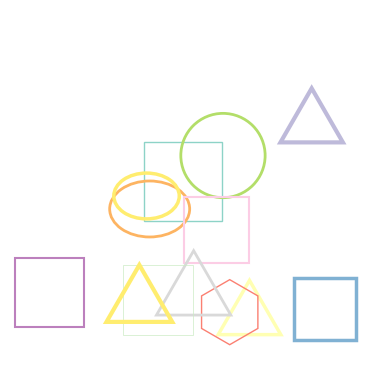[{"shape": "square", "thickness": 1, "radius": 0.51, "center": [0.476, 0.528]}, {"shape": "triangle", "thickness": 2.5, "radius": 0.47, "center": [0.648, 0.178]}, {"shape": "triangle", "thickness": 3, "radius": 0.47, "center": [0.81, 0.677]}, {"shape": "hexagon", "thickness": 1, "radius": 0.42, "center": [0.597, 0.189]}, {"shape": "square", "thickness": 2.5, "radius": 0.41, "center": [0.844, 0.197]}, {"shape": "oval", "thickness": 2, "radius": 0.52, "center": [0.389, 0.457]}, {"shape": "circle", "thickness": 2, "radius": 0.55, "center": [0.579, 0.596]}, {"shape": "square", "thickness": 1.5, "radius": 0.42, "center": [0.561, 0.403]}, {"shape": "triangle", "thickness": 2, "radius": 0.56, "center": [0.503, 0.237]}, {"shape": "square", "thickness": 1.5, "radius": 0.45, "center": [0.128, 0.24]}, {"shape": "square", "thickness": 0.5, "radius": 0.46, "center": [0.41, 0.22]}, {"shape": "oval", "thickness": 2.5, "radius": 0.42, "center": [0.381, 0.491]}, {"shape": "triangle", "thickness": 3, "radius": 0.49, "center": [0.362, 0.213]}]